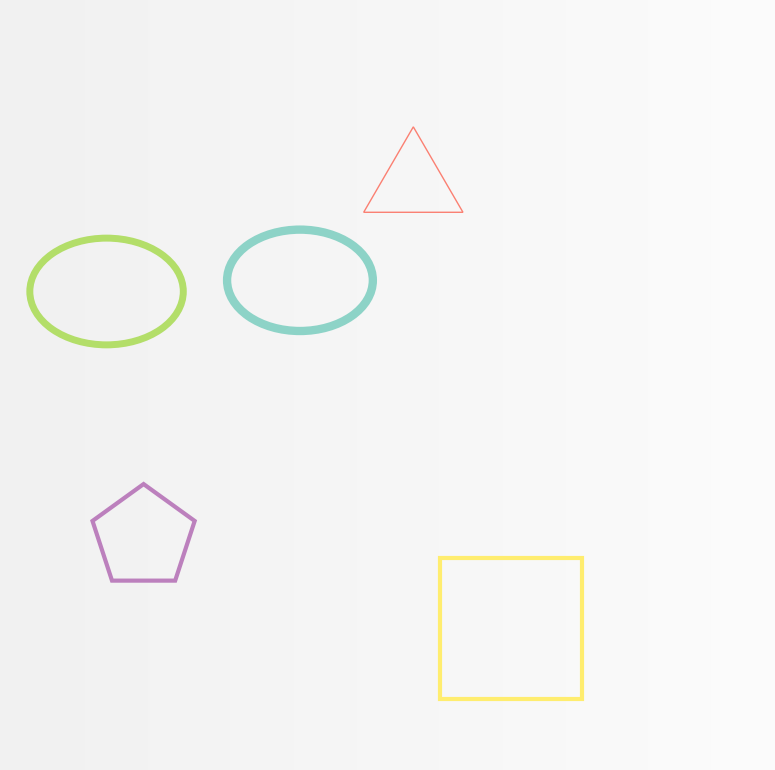[{"shape": "oval", "thickness": 3, "radius": 0.47, "center": [0.387, 0.636]}, {"shape": "triangle", "thickness": 0.5, "radius": 0.37, "center": [0.533, 0.761]}, {"shape": "oval", "thickness": 2.5, "radius": 0.5, "center": [0.137, 0.621]}, {"shape": "pentagon", "thickness": 1.5, "radius": 0.35, "center": [0.185, 0.302]}, {"shape": "square", "thickness": 1.5, "radius": 0.46, "center": [0.659, 0.184]}]